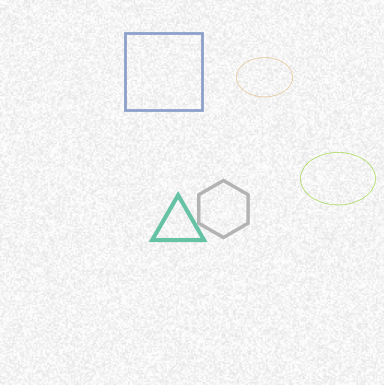[{"shape": "triangle", "thickness": 3, "radius": 0.39, "center": [0.463, 0.415]}, {"shape": "square", "thickness": 2, "radius": 0.5, "center": [0.425, 0.815]}, {"shape": "oval", "thickness": 0.5, "radius": 0.49, "center": [0.878, 0.536]}, {"shape": "oval", "thickness": 0.5, "radius": 0.37, "center": [0.687, 0.799]}, {"shape": "hexagon", "thickness": 2.5, "radius": 0.37, "center": [0.58, 0.457]}]